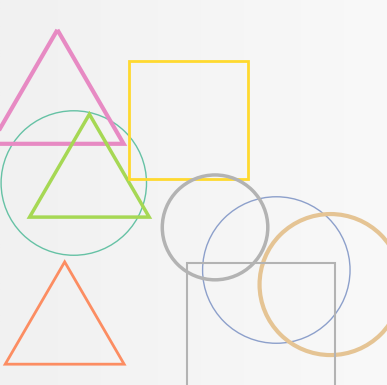[{"shape": "circle", "thickness": 1, "radius": 0.94, "center": [0.19, 0.525]}, {"shape": "triangle", "thickness": 2, "radius": 0.89, "center": [0.167, 0.143]}, {"shape": "circle", "thickness": 1, "radius": 0.95, "center": [0.713, 0.299]}, {"shape": "triangle", "thickness": 3, "radius": 0.99, "center": [0.148, 0.725]}, {"shape": "triangle", "thickness": 2.5, "radius": 0.89, "center": [0.231, 0.525]}, {"shape": "square", "thickness": 2, "radius": 0.77, "center": [0.487, 0.688]}, {"shape": "circle", "thickness": 3, "radius": 0.92, "center": [0.853, 0.261]}, {"shape": "square", "thickness": 1.5, "radius": 0.95, "center": [0.673, 0.126]}, {"shape": "circle", "thickness": 2.5, "radius": 0.68, "center": [0.555, 0.409]}]